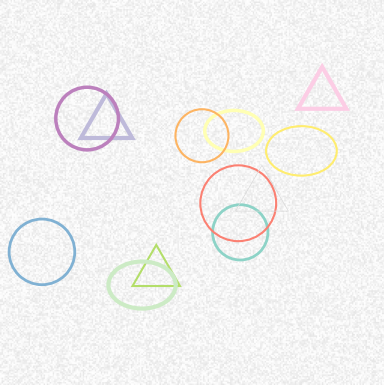[{"shape": "circle", "thickness": 2, "radius": 0.36, "center": [0.624, 0.396]}, {"shape": "oval", "thickness": 2.5, "radius": 0.38, "center": [0.608, 0.66]}, {"shape": "triangle", "thickness": 3, "radius": 0.39, "center": [0.277, 0.68]}, {"shape": "circle", "thickness": 1.5, "radius": 0.49, "center": [0.619, 0.472]}, {"shape": "circle", "thickness": 2, "radius": 0.43, "center": [0.109, 0.346]}, {"shape": "circle", "thickness": 1.5, "radius": 0.34, "center": [0.525, 0.647]}, {"shape": "triangle", "thickness": 1.5, "radius": 0.36, "center": [0.406, 0.293]}, {"shape": "triangle", "thickness": 3, "radius": 0.36, "center": [0.837, 0.754]}, {"shape": "triangle", "thickness": 0.5, "radius": 0.4, "center": [0.68, 0.491]}, {"shape": "circle", "thickness": 2.5, "radius": 0.41, "center": [0.226, 0.692]}, {"shape": "oval", "thickness": 3, "radius": 0.44, "center": [0.369, 0.26]}, {"shape": "oval", "thickness": 1.5, "radius": 0.46, "center": [0.783, 0.608]}]